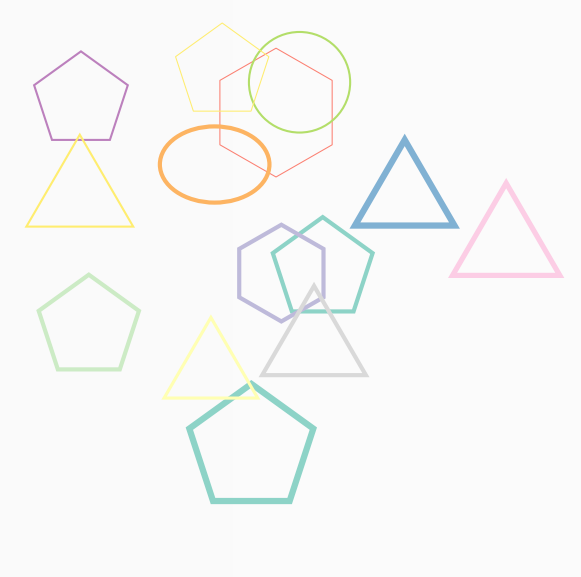[{"shape": "pentagon", "thickness": 3, "radius": 0.56, "center": [0.432, 0.222]}, {"shape": "pentagon", "thickness": 2, "radius": 0.45, "center": [0.555, 0.533]}, {"shape": "triangle", "thickness": 1.5, "radius": 0.47, "center": [0.363, 0.356]}, {"shape": "hexagon", "thickness": 2, "radius": 0.42, "center": [0.484, 0.526]}, {"shape": "hexagon", "thickness": 0.5, "radius": 0.56, "center": [0.475, 0.804]}, {"shape": "triangle", "thickness": 3, "radius": 0.49, "center": [0.696, 0.658]}, {"shape": "oval", "thickness": 2, "radius": 0.47, "center": [0.369, 0.714]}, {"shape": "circle", "thickness": 1, "radius": 0.44, "center": [0.515, 0.857]}, {"shape": "triangle", "thickness": 2.5, "radius": 0.53, "center": [0.871, 0.576]}, {"shape": "triangle", "thickness": 2, "radius": 0.52, "center": [0.54, 0.401]}, {"shape": "pentagon", "thickness": 1, "radius": 0.42, "center": [0.139, 0.825]}, {"shape": "pentagon", "thickness": 2, "radius": 0.45, "center": [0.153, 0.433]}, {"shape": "triangle", "thickness": 1, "radius": 0.53, "center": [0.137, 0.66]}, {"shape": "pentagon", "thickness": 0.5, "radius": 0.42, "center": [0.382, 0.875]}]